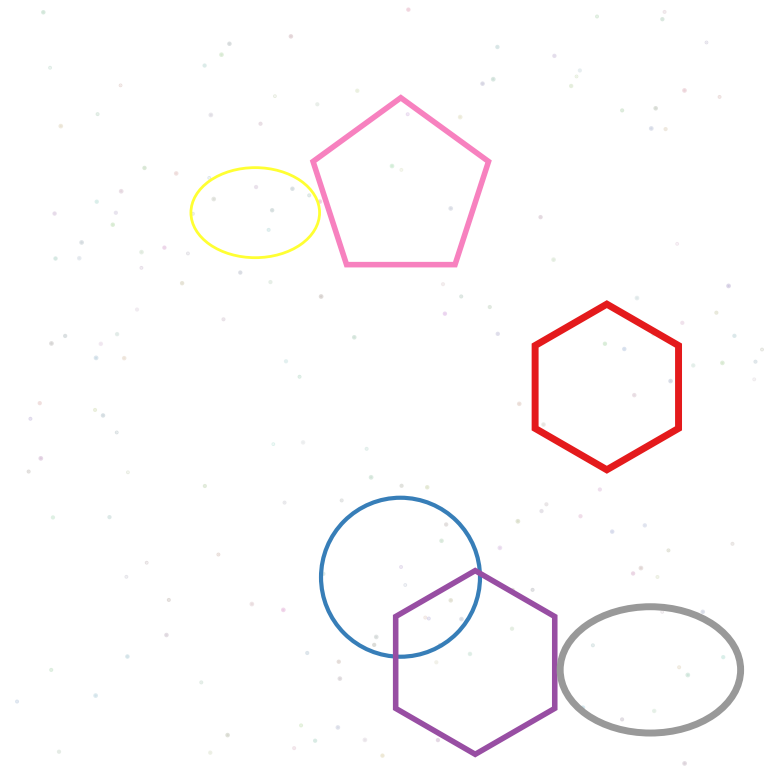[{"shape": "hexagon", "thickness": 2.5, "radius": 0.54, "center": [0.788, 0.497]}, {"shape": "circle", "thickness": 1.5, "radius": 0.52, "center": [0.52, 0.25]}, {"shape": "hexagon", "thickness": 2, "radius": 0.6, "center": [0.617, 0.14]}, {"shape": "oval", "thickness": 1, "radius": 0.42, "center": [0.331, 0.724]}, {"shape": "pentagon", "thickness": 2, "radius": 0.6, "center": [0.521, 0.753]}, {"shape": "oval", "thickness": 2.5, "radius": 0.59, "center": [0.845, 0.13]}]